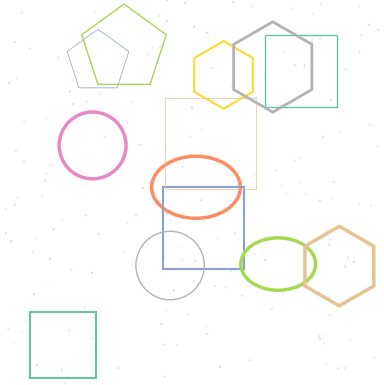[{"shape": "square", "thickness": 1, "radius": 0.47, "center": [0.782, 0.816]}, {"shape": "square", "thickness": 1.5, "radius": 0.43, "center": [0.163, 0.105]}, {"shape": "oval", "thickness": 2.5, "radius": 0.58, "center": [0.509, 0.514]}, {"shape": "square", "thickness": 1.5, "radius": 0.53, "center": [0.53, 0.408]}, {"shape": "pentagon", "thickness": 0.5, "radius": 0.42, "center": [0.255, 0.84]}, {"shape": "circle", "thickness": 2.5, "radius": 0.43, "center": [0.241, 0.622]}, {"shape": "oval", "thickness": 2.5, "radius": 0.49, "center": [0.723, 0.314]}, {"shape": "pentagon", "thickness": 1, "radius": 0.58, "center": [0.322, 0.874]}, {"shape": "hexagon", "thickness": 1.5, "radius": 0.44, "center": [0.581, 0.805]}, {"shape": "square", "thickness": 0.5, "radius": 0.59, "center": [0.546, 0.626]}, {"shape": "hexagon", "thickness": 2.5, "radius": 0.52, "center": [0.881, 0.309]}, {"shape": "circle", "thickness": 1, "radius": 0.44, "center": [0.442, 0.31]}, {"shape": "hexagon", "thickness": 2, "radius": 0.59, "center": [0.708, 0.826]}]